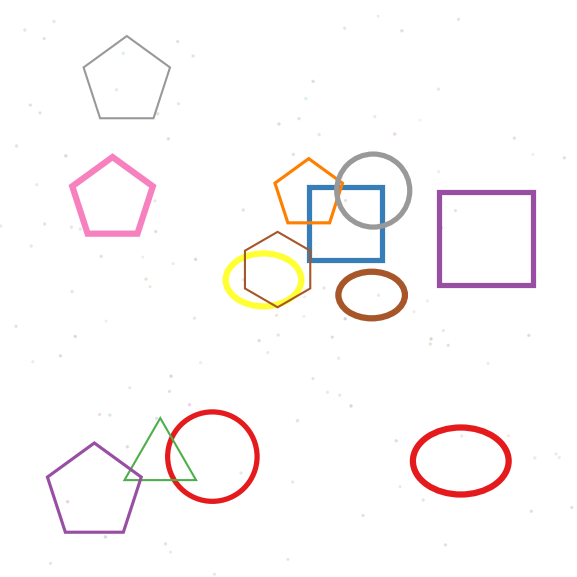[{"shape": "circle", "thickness": 2.5, "radius": 0.39, "center": [0.368, 0.208]}, {"shape": "oval", "thickness": 3, "radius": 0.41, "center": [0.798, 0.201]}, {"shape": "square", "thickness": 2.5, "radius": 0.32, "center": [0.598, 0.613]}, {"shape": "triangle", "thickness": 1, "radius": 0.36, "center": [0.278, 0.204]}, {"shape": "pentagon", "thickness": 1.5, "radius": 0.43, "center": [0.163, 0.147]}, {"shape": "square", "thickness": 2.5, "radius": 0.41, "center": [0.841, 0.586]}, {"shape": "pentagon", "thickness": 1.5, "radius": 0.31, "center": [0.535, 0.663]}, {"shape": "oval", "thickness": 3, "radius": 0.33, "center": [0.456, 0.514]}, {"shape": "hexagon", "thickness": 1, "radius": 0.33, "center": [0.481, 0.532]}, {"shape": "oval", "thickness": 3, "radius": 0.29, "center": [0.644, 0.488]}, {"shape": "pentagon", "thickness": 3, "radius": 0.37, "center": [0.195, 0.654]}, {"shape": "circle", "thickness": 2.5, "radius": 0.32, "center": [0.646, 0.669]}, {"shape": "pentagon", "thickness": 1, "radius": 0.39, "center": [0.22, 0.858]}]